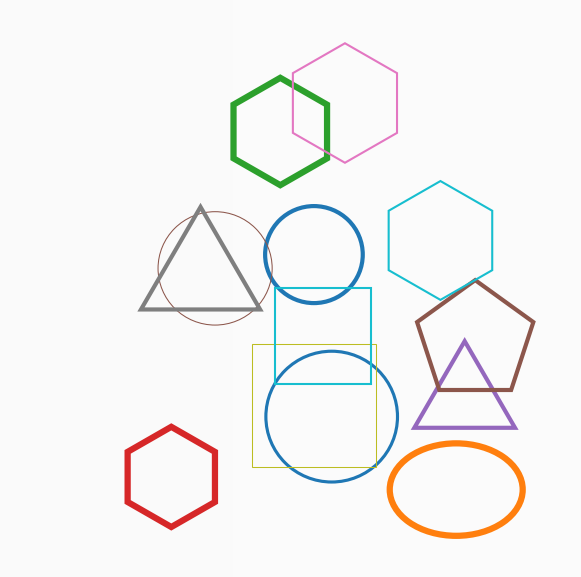[{"shape": "circle", "thickness": 1.5, "radius": 0.57, "center": [0.571, 0.278]}, {"shape": "circle", "thickness": 2, "radius": 0.42, "center": [0.54, 0.558]}, {"shape": "oval", "thickness": 3, "radius": 0.57, "center": [0.785, 0.151]}, {"shape": "hexagon", "thickness": 3, "radius": 0.46, "center": [0.482, 0.771]}, {"shape": "hexagon", "thickness": 3, "radius": 0.43, "center": [0.295, 0.173]}, {"shape": "triangle", "thickness": 2, "radius": 0.5, "center": [0.799, 0.308]}, {"shape": "circle", "thickness": 0.5, "radius": 0.49, "center": [0.37, 0.534]}, {"shape": "pentagon", "thickness": 2, "radius": 0.53, "center": [0.818, 0.409]}, {"shape": "hexagon", "thickness": 1, "radius": 0.52, "center": [0.593, 0.821]}, {"shape": "triangle", "thickness": 2, "radius": 0.59, "center": [0.345, 0.522]}, {"shape": "square", "thickness": 0.5, "radius": 0.53, "center": [0.539, 0.297]}, {"shape": "hexagon", "thickness": 1, "radius": 0.51, "center": [0.758, 0.583]}, {"shape": "square", "thickness": 1, "radius": 0.42, "center": [0.556, 0.418]}]